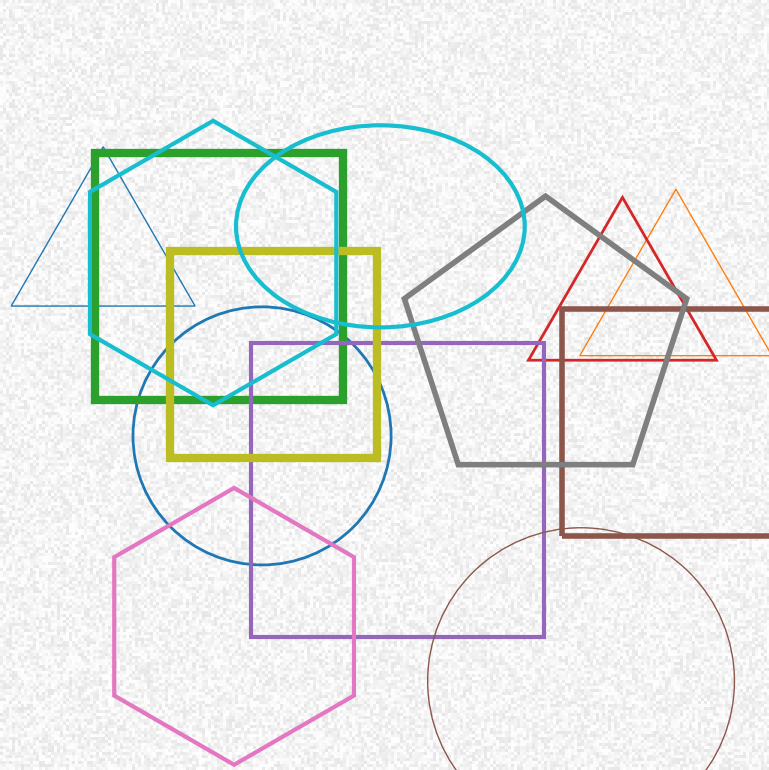[{"shape": "circle", "thickness": 1, "radius": 0.84, "center": [0.34, 0.434]}, {"shape": "triangle", "thickness": 0.5, "radius": 0.69, "center": [0.134, 0.671]}, {"shape": "triangle", "thickness": 0.5, "radius": 0.72, "center": [0.878, 0.61]}, {"shape": "square", "thickness": 3, "radius": 0.8, "center": [0.284, 0.641]}, {"shape": "triangle", "thickness": 1, "radius": 0.7, "center": [0.808, 0.603]}, {"shape": "square", "thickness": 1.5, "radius": 0.95, "center": [0.516, 0.364]}, {"shape": "square", "thickness": 2, "radius": 0.74, "center": [0.878, 0.451]}, {"shape": "circle", "thickness": 0.5, "radius": 1.0, "center": [0.755, 0.115]}, {"shape": "hexagon", "thickness": 1.5, "radius": 0.9, "center": [0.304, 0.187]}, {"shape": "pentagon", "thickness": 2, "radius": 0.96, "center": [0.708, 0.552]}, {"shape": "square", "thickness": 3, "radius": 0.67, "center": [0.355, 0.54]}, {"shape": "hexagon", "thickness": 1.5, "radius": 0.92, "center": [0.277, 0.658]}, {"shape": "oval", "thickness": 1.5, "radius": 0.94, "center": [0.494, 0.706]}]